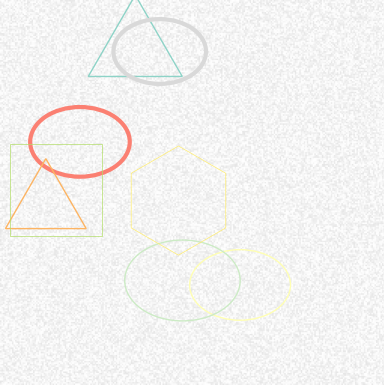[{"shape": "triangle", "thickness": 1, "radius": 0.7, "center": [0.351, 0.872]}, {"shape": "oval", "thickness": 1, "radius": 0.65, "center": [0.624, 0.26]}, {"shape": "oval", "thickness": 3, "radius": 0.65, "center": [0.208, 0.632]}, {"shape": "triangle", "thickness": 1, "radius": 0.61, "center": [0.119, 0.467]}, {"shape": "square", "thickness": 0.5, "radius": 0.6, "center": [0.146, 0.507]}, {"shape": "oval", "thickness": 3, "radius": 0.6, "center": [0.415, 0.866]}, {"shape": "oval", "thickness": 1, "radius": 0.75, "center": [0.474, 0.271]}, {"shape": "hexagon", "thickness": 0.5, "radius": 0.71, "center": [0.464, 0.479]}]